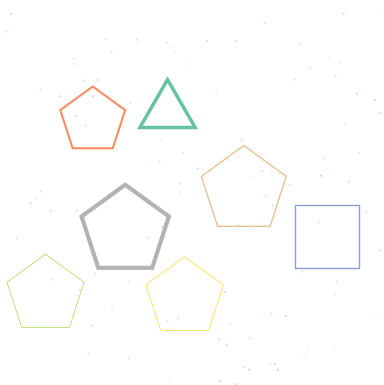[{"shape": "triangle", "thickness": 2.5, "radius": 0.41, "center": [0.435, 0.71]}, {"shape": "pentagon", "thickness": 1.5, "radius": 0.44, "center": [0.241, 0.687]}, {"shape": "square", "thickness": 1, "radius": 0.41, "center": [0.85, 0.386]}, {"shape": "pentagon", "thickness": 0.5, "radius": 0.53, "center": [0.118, 0.234]}, {"shape": "pentagon", "thickness": 0.5, "radius": 0.53, "center": [0.48, 0.227]}, {"shape": "pentagon", "thickness": 1, "radius": 0.58, "center": [0.633, 0.506]}, {"shape": "pentagon", "thickness": 3, "radius": 0.6, "center": [0.325, 0.401]}]